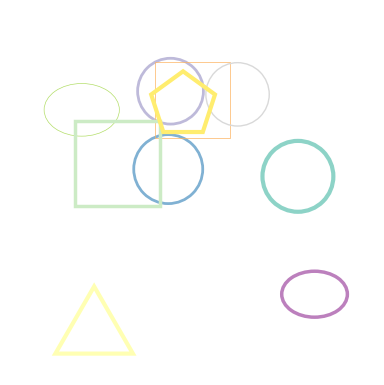[{"shape": "circle", "thickness": 3, "radius": 0.46, "center": [0.774, 0.542]}, {"shape": "triangle", "thickness": 3, "radius": 0.58, "center": [0.245, 0.14]}, {"shape": "circle", "thickness": 2, "radius": 0.43, "center": [0.443, 0.763]}, {"shape": "circle", "thickness": 2, "radius": 0.45, "center": [0.437, 0.561]}, {"shape": "square", "thickness": 0.5, "radius": 0.49, "center": [0.5, 0.74]}, {"shape": "oval", "thickness": 0.5, "radius": 0.49, "center": [0.212, 0.715]}, {"shape": "circle", "thickness": 1, "radius": 0.41, "center": [0.617, 0.755]}, {"shape": "oval", "thickness": 2.5, "radius": 0.43, "center": [0.817, 0.236]}, {"shape": "square", "thickness": 2.5, "radius": 0.55, "center": [0.306, 0.576]}, {"shape": "pentagon", "thickness": 3, "radius": 0.44, "center": [0.476, 0.728]}]